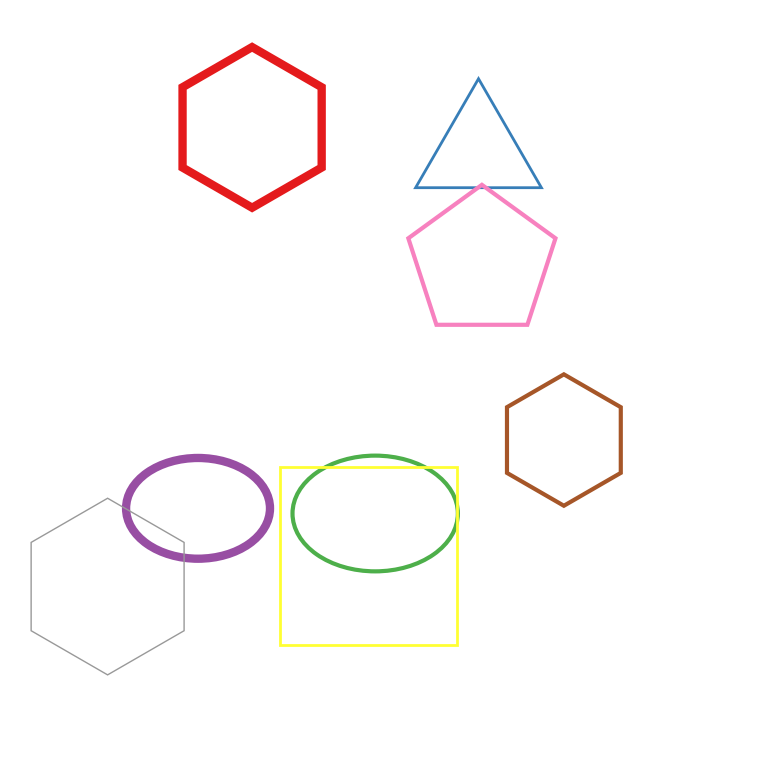[{"shape": "hexagon", "thickness": 3, "radius": 0.52, "center": [0.327, 0.835]}, {"shape": "triangle", "thickness": 1, "radius": 0.47, "center": [0.621, 0.803]}, {"shape": "oval", "thickness": 1.5, "radius": 0.54, "center": [0.487, 0.333]}, {"shape": "oval", "thickness": 3, "radius": 0.47, "center": [0.257, 0.34]}, {"shape": "square", "thickness": 1, "radius": 0.58, "center": [0.479, 0.278]}, {"shape": "hexagon", "thickness": 1.5, "radius": 0.43, "center": [0.732, 0.429]}, {"shape": "pentagon", "thickness": 1.5, "radius": 0.5, "center": [0.626, 0.659]}, {"shape": "hexagon", "thickness": 0.5, "radius": 0.57, "center": [0.14, 0.238]}]